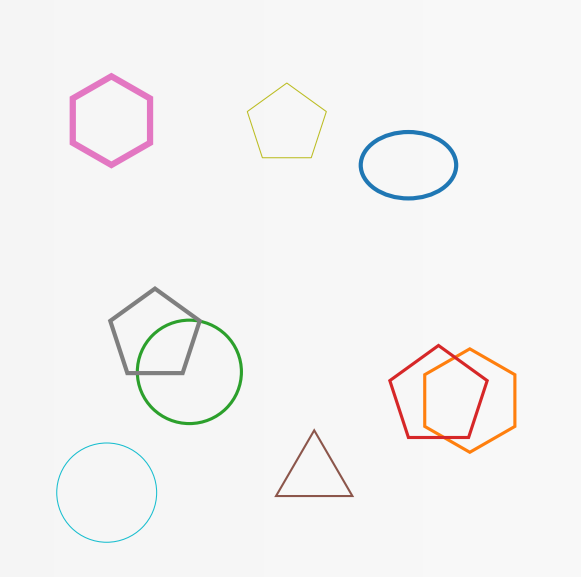[{"shape": "oval", "thickness": 2, "radius": 0.41, "center": [0.703, 0.713]}, {"shape": "hexagon", "thickness": 1.5, "radius": 0.45, "center": [0.808, 0.306]}, {"shape": "circle", "thickness": 1.5, "radius": 0.45, "center": [0.326, 0.355]}, {"shape": "pentagon", "thickness": 1.5, "radius": 0.44, "center": [0.754, 0.313]}, {"shape": "triangle", "thickness": 1, "radius": 0.38, "center": [0.541, 0.178]}, {"shape": "hexagon", "thickness": 3, "radius": 0.38, "center": [0.192, 0.79]}, {"shape": "pentagon", "thickness": 2, "radius": 0.4, "center": [0.267, 0.418]}, {"shape": "pentagon", "thickness": 0.5, "radius": 0.36, "center": [0.493, 0.784]}, {"shape": "circle", "thickness": 0.5, "radius": 0.43, "center": [0.184, 0.146]}]